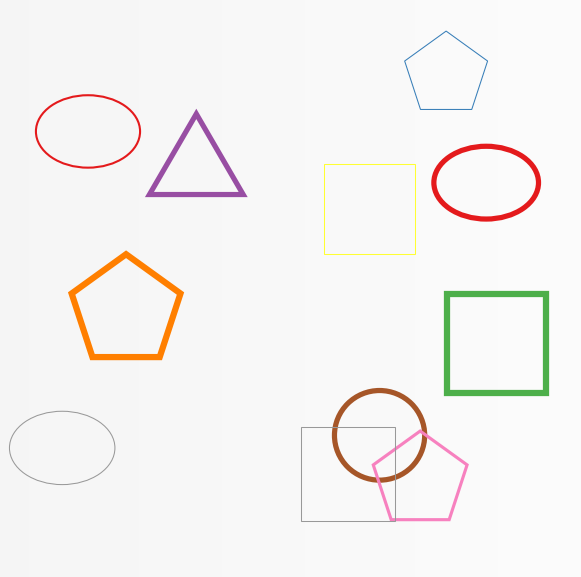[{"shape": "oval", "thickness": 2.5, "radius": 0.45, "center": [0.836, 0.683]}, {"shape": "oval", "thickness": 1, "radius": 0.45, "center": [0.151, 0.772]}, {"shape": "pentagon", "thickness": 0.5, "radius": 0.38, "center": [0.768, 0.87]}, {"shape": "square", "thickness": 3, "radius": 0.43, "center": [0.854, 0.404]}, {"shape": "triangle", "thickness": 2.5, "radius": 0.47, "center": [0.338, 0.709]}, {"shape": "pentagon", "thickness": 3, "radius": 0.49, "center": [0.217, 0.46]}, {"shape": "square", "thickness": 0.5, "radius": 0.39, "center": [0.636, 0.637]}, {"shape": "circle", "thickness": 2.5, "radius": 0.39, "center": [0.653, 0.245]}, {"shape": "pentagon", "thickness": 1.5, "radius": 0.42, "center": [0.723, 0.168]}, {"shape": "square", "thickness": 0.5, "radius": 0.4, "center": [0.599, 0.178]}, {"shape": "oval", "thickness": 0.5, "radius": 0.45, "center": [0.107, 0.224]}]